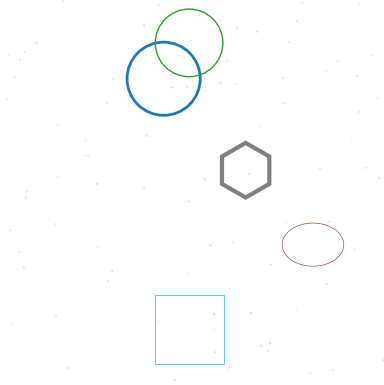[{"shape": "circle", "thickness": 2, "radius": 0.48, "center": [0.425, 0.795]}, {"shape": "circle", "thickness": 1, "radius": 0.44, "center": [0.491, 0.889]}, {"shape": "oval", "thickness": 0.5, "radius": 0.4, "center": [0.813, 0.365]}, {"shape": "hexagon", "thickness": 3, "radius": 0.36, "center": [0.638, 0.558]}, {"shape": "square", "thickness": 0.5, "radius": 0.45, "center": [0.493, 0.143]}]